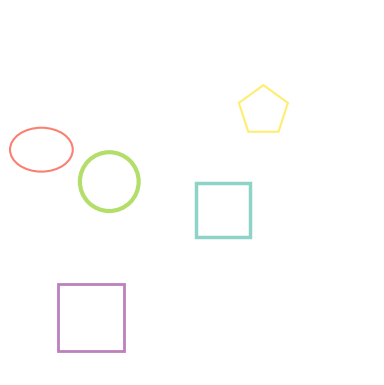[{"shape": "square", "thickness": 2.5, "radius": 0.35, "center": [0.579, 0.455]}, {"shape": "oval", "thickness": 1.5, "radius": 0.41, "center": [0.107, 0.611]}, {"shape": "circle", "thickness": 3, "radius": 0.38, "center": [0.284, 0.528]}, {"shape": "square", "thickness": 2, "radius": 0.43, "center": [0.236, 0.176]}, {"shape": "pentagon", "thickness": 1.5, "radius": 0.33, "center": [0.684, 0.712]}]